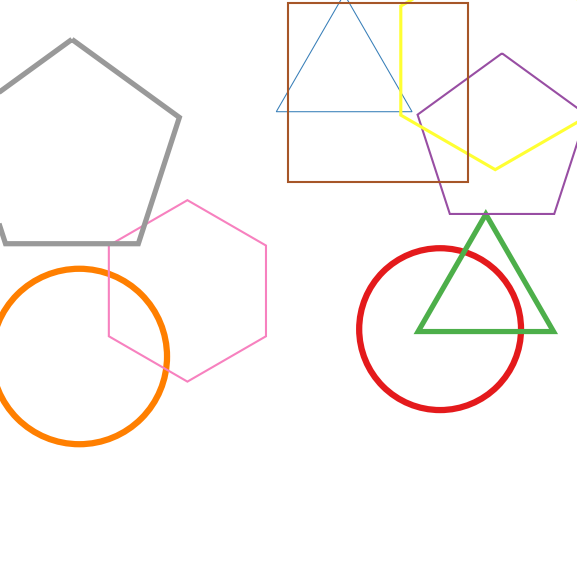[{"shape": "circle", "thickness": 3, "radius": 0.7, "center": [0.762, 0.429]}, {"shape": "triangle", "thickness": 0.5, "radius": 0.68, "center": [0.596, 0.874]}, {"shape": "triangle", "thickness": 2.5, "radius": 0.68, "center": [0.841, 0.493]}, {"shape": "pentagon", "thickness": 1, "radius": 0.77, "center": [0.869, 0.753]}, {"shape": "circle", "thickness": 3, "radius": 0.76, "center": [0.137, 0.382]}, {"shape": "hexagon", "thickness": 1.5, "radius": 0.94, "center": [0.858, 0.894]}, {"shape": "square", "thickness": 1, "radius": 0.78, "center": [0.654, 0.838]}, {"shape": "hexagon", "thickness": 1, "radius": 0.79, "center": [0.325, 0.495]}, {"shape": "pentagon", "thickness": 2.5, "radius": 0.98, "center": [0.125, 0.735]}]